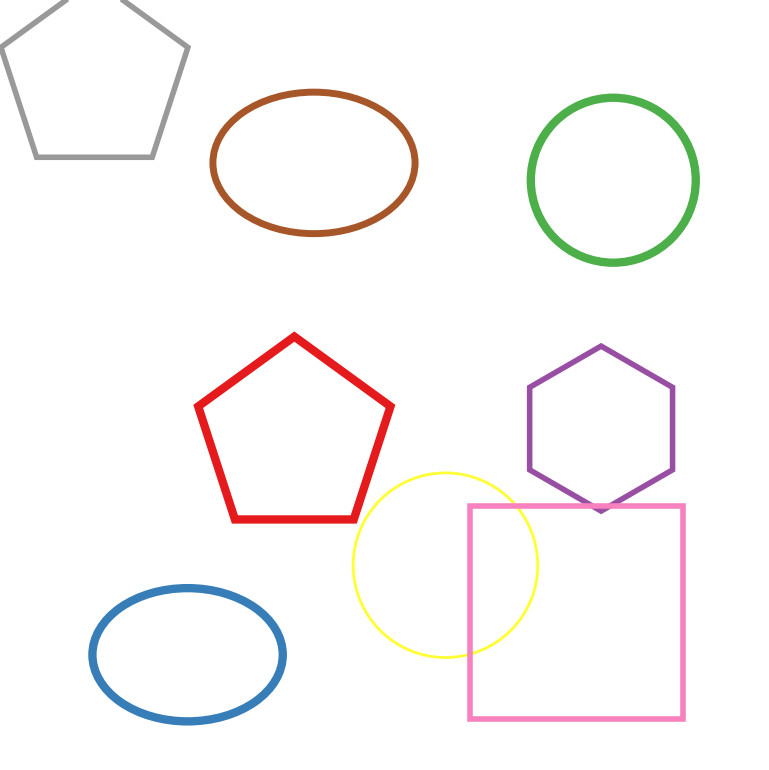[{"shape": "pentagon", "thickness": 3, "radius": 0.66, "center": [0.382, 0.432]}, {"shape": "oval", "thickness": 3, "radius": 0.62, "center": [0.244, 0.15]}, {"shape": "circle", "thickness": 3, "radius": 0.54, "center": [0.796, 0.766]}, {"shape": "hexagon", "thickness": 2, "radius": 0.54, "center": [0.781, 0.443]}, {"shape": "circle", "thickness": 1, "radius": 0.6, "center": [0.579, 0.266]}, {"shape": "oval", "thickness": 2.5, "radius": 0.66, "center": [0.408, 0.788]}, {"shape": "square", "thickness": 2, "radius": 0.69, "center": [0.749, 0.204]}, {"shape": "pentagon", "thickness": 2, "radius": 0.64, "center": [0.123, 0.899]}]